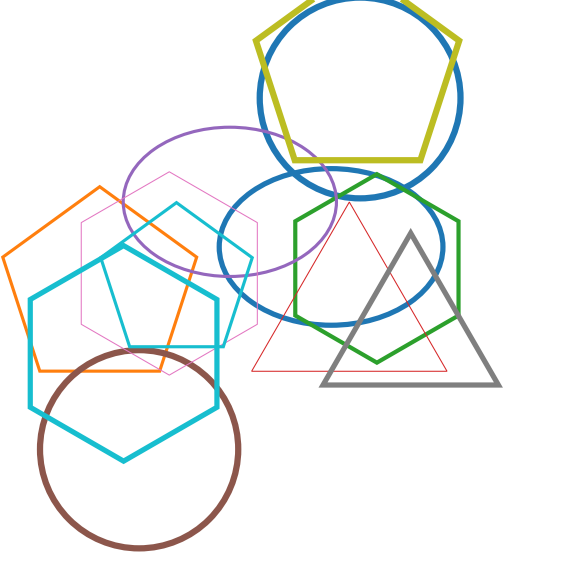[{"shape": "oval", "thickness": 2.5, "radius": 0.97, "center": [0.573, 0.572]}, {"shape": "circle", "thickness": 3, "radius": 0.87, "center": [0.624, 0.829]}, {"shape": "pentagon", "thickness": 1.5, "radius": 0.88, "center": [0.173, 0.499]}, {"shape": "hexagon", "thickness": 2, "radius": 0.82, "center": [0.653, 0.534]}, {"shape": "triangle", "thickness": 0.5, "radius": 0.98, "center": [0.605, 0.454]}, {"shape": "oval", "thickness": 1.5, "radius": 0.92, "center": [0.398, 0.65]}, {"shape": "circle", "thickness": 3, "radius": 0.86, "center": [0.241, 0.221]}, {"shape": "hexagon", "thickness": 0.5, "radius": 0.88, "center": [0.293, 0.526]}, {"shape": "triangle", "thickness": 2.5, "radius": 0.88, "center": [0.711, 0.42]}, {"shape": "pentagon", "thickness": 3, "radius": 0.93, "center": [0.619, 0.871]}, {"shape": "hexagon", "thickness": 2.5, "radius": 0.93, "center": [0.214, 0.387]}, {"shape": "pentagon", "thickness": 1.5, "radius": 0.69, "center": [0.306, 0.51]}]